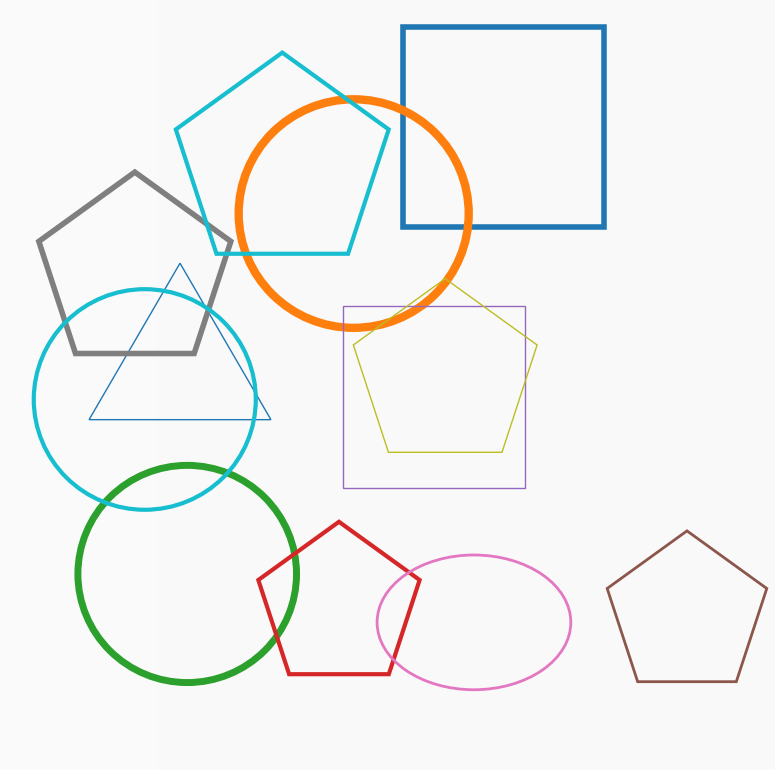[{"shape": "square", "thickness": 2, "radius": 0.65, "center": [0.65, 0.835]}, {"shape": "triangle", "thickness": 0.5, "radius": 0.68, "center": [0.232, 0.523]}, {"shape": "circle", "thickness": 3, "radius": 0.74, "center": [0.456, 0.723]}, {"shape": "circle", "thickness": 2.5, "radius": 0.71, "center": [0.242, 0.255]}, {"shape": "pentagon", "thickness": 1.5, "radius": 0.55, "center": [0.437, 0.213]}, {"shape": "square", "thickness": 0.5, "radius": 0.59, "center": [0.56, 0.484]}, {"shape": "pentagon", "thickness": 1, "radius": 0.54, "center": [0.886, 0.202]}, {"shape": "oval", "thickness": 1, "radius": 0.62, "center": [0.612, 0.192]}, {"shape": "pentagon", "thickness": 2, "radius": 0.65, "center": [0.174, 0.646]}, {"shape": "pentagon", "thickness": 0.5, "radius": 0.62, "center": [0.574, 0.513]}, {"shape": "pentagon", "thickness": 1.5, "radius": 0.72, "center": [0.364, 0.787]}, {"shape": "circle", "thickness": 1.5, "radius": 0.72, "center": [0.187, 0.481]}]